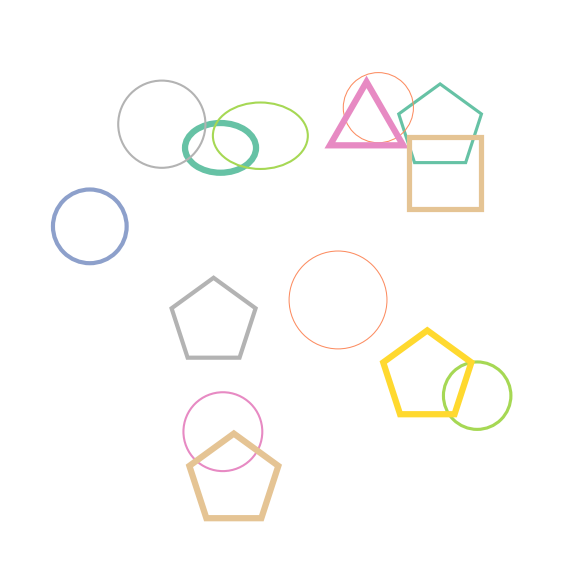[{"shape": "oval", "thickness": 3, "radius": 0.31, "center": [0.382, 0.743]}, {"shape": "pentagon", "thickness": 1.5, "radius": 0.38, "center": [0.762, 0.778]}, {"shape": "circle", "thickness": 0.5, "radius": 0.42, "center": [0.585, 0.48]}, {"shape": "circle", "thickness": 0.5, "radius": 0.3, "center": [0.655, 0.813]}, {"shape": "circle", "thickness": 2, "radius": 0.32, "center": [0.156, 0.607]}, {"shape": "circle", "thickness": 1, "radius": 0.34, "center": [0.386, 0.252]}, {"shape": "triangle", "thickness": 3, "radius": 0.37, "center": [0.635, 0.784]}, {"shape": "circle", "thickness": 1.5, "radius": 0.29, "center": [0.826, 0.314]}, {"shape": "oval", "thickness": 1, "radius": 0.41, "center": [0.451, 0.764]}, {"shape": "pentagon", "thickness": 3, "radius": 0.4, "center": [0.74, 0.347]}, {"shape": "pentagon", "thickness": 3, "radius": 0.4, "center": [0.405, 0.167]}, {"shape": "square", "thickness": 2.5, "radius": 0.31, "center": [0.771, 0.7]}, {"shape": "pentagon", "thickness": 2, "radius": 0.38, "center": [0.37, 0.442]}, {"shape": "circle", "thickness": 1, "radius": 0.38, "center": [0.28, 0.784]}]